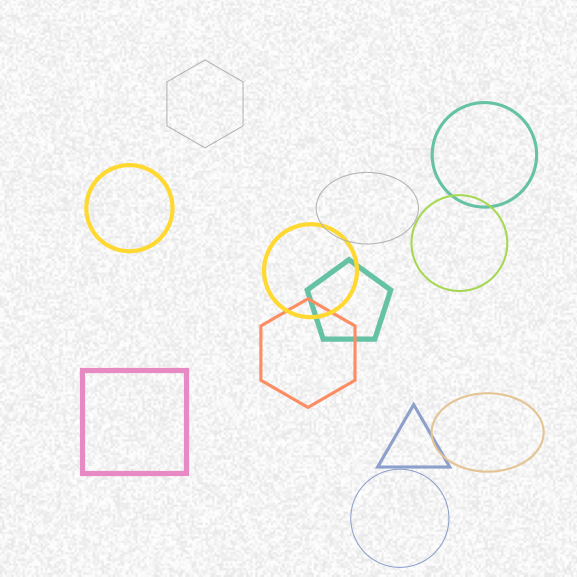[{"shape": "circle", "thickness": 1.5, "radius": 0.45, "center": [0.839, 0.731]}, {"shape": "pentagon", "thickness": 2.5, "radius": 0.38, "center": [0.604, 0.473]}, {"shape": "hexagon", "thickness": 1.5, "radius": 0.47, "center": [0.533, 0.388]}, {"shape": "circle", "thickness": 0.5, "radius": 0.42, "center": [0.692, 0.102]}, {"shape": "triangle", "thickness": 1.5, "radius": 0.36, "center": [0.716, 0.226]}, {"shape": "square", "thickness": 2.5, "radius": 0.45, "center": [0.232, 0.269]}, {"shape": "circle", "thickness": 1, "radius": 0.41, "center": [0.795, 0.578]}, {"shape": "circle", "thickness": 2, "radius": 0.4, "center": [0.538, 0.53]}, {"shape": "circle", "thickness": 2, "radius": 0.37, "center": [0.224, 0.639]}, {"shape": "oval", "thickness": 1, "radius": 0.49, "center": [0.844, 0.25]}, {"shape": "hexagon", "thickness": 0.5, "radius": 0.38, "center": [0.355, 0.819]}, {"shape": "oval", "thickness": 0.5, "radius": 0.44, "center": [0.636, 0.639]}]